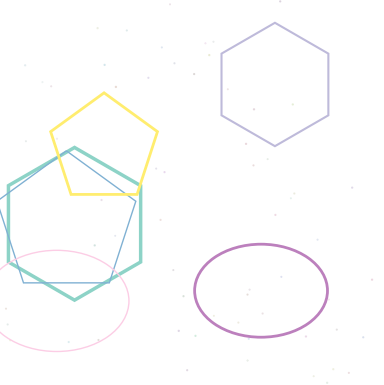[{"shape": "hexagon", "thickness": 2.5, "radius": 0.99, "center": [0.194, 0.419]}, {"shape": "hexagon", "thickness": 1.5, "radius": 0.8, "center": [0.714, 0.781]}, {"shape": "pentagon", "thickness": 1, "radius": 0.95, "center": [0.172, 0.419]}, {"shape": "oval", "thickness": 1, "radius": 0.94, "center": [0.147, 0.218]}, {"shape": "oval", "thickness": 2, "radius": 0.86, "center": [0.678, 0.245]}, {"shape": "pentagon", "thickness": 2, "radius": 0.73, "center": [0.27, 0.613]}]